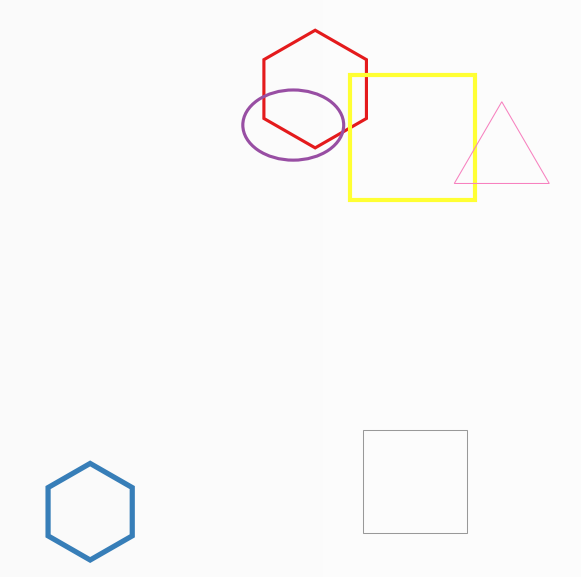[{"shape": "hexagon", "thickness": 1.5, "radius": 0.51, "center": [0.542, 0.845]}, {"shape": "hexagon", "thickness": 2.5, "radius": 0.42, "center": [0.155, 0.113]}, {"shape": "oval", "thickness": 1.5, "radius": 0.43, "center": [0.505, 0.783]}, {"shape": "square", "thickness": 2, "radius": 0.54, "center": [0.71, 0.761]}, {"shape": "triangle", "thickness": 0.5, "radius": 0.47, "center": [0.863, 0.729]}, {"shape": "square", "thickness": 0.5, "radius": 0.45, "center": [0.714, 0.165]}]